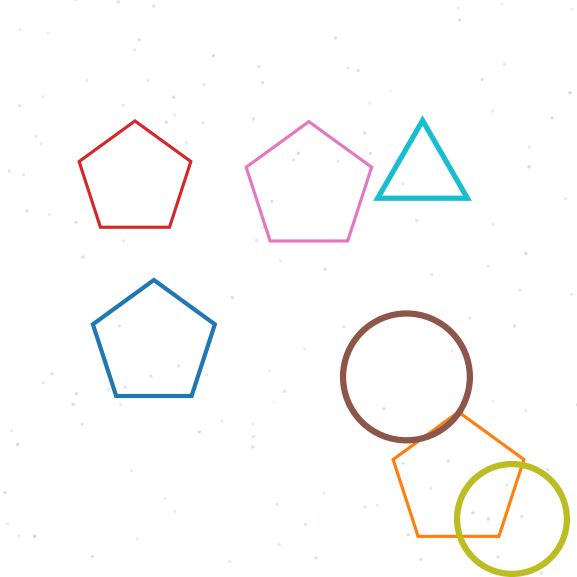[{"shape": "pentagon", "thickness": 2, "radius": 0.56, "center": [0.266, 0.403]}, {"shape": "pentagon", "thickness": 1.5, "radius": 0.6, "center": [0.794, 0.167]}, {"shape": "pentagon", "thickness": 1.5, "radius": 0.51, "center": [0.234, 0.688]}, {"shape": "circle", "thickness": 3, "radius": 0.55, "center": [0.704, 0.346]}, {"shape": "pentagon", "thickness": 1.5, "radius": 0.57, "center": [0.535, 0.674]}, {"shape": "circle", "thickness": 3, "radius": 0.48, "center": [0.887, 0.1]}, {"shape": "triangle", "thickness": 2.5, "radius": 0.45, "center": [0.732, 0.701]}]